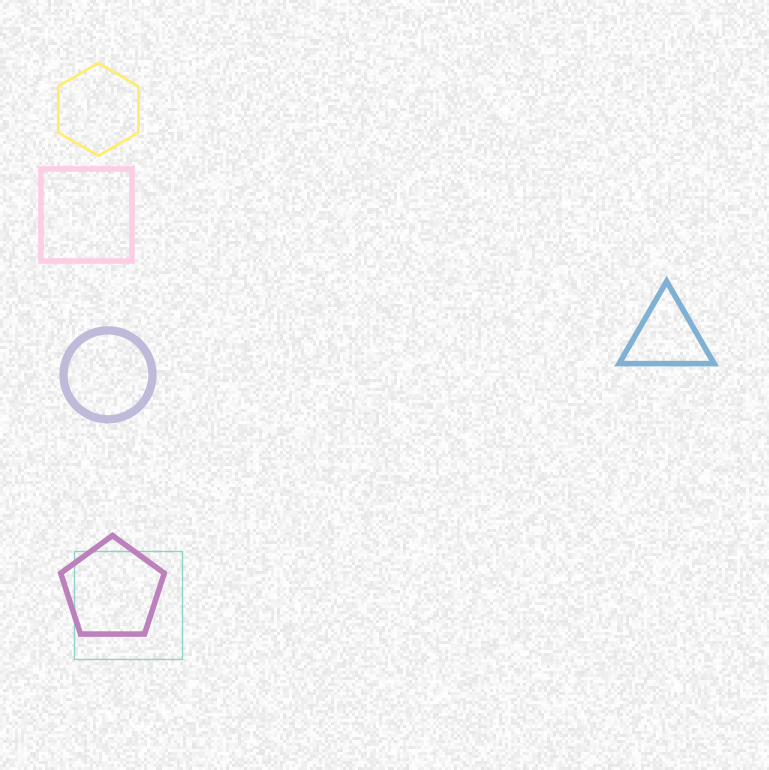[{"shape": "square", "thickness": 0.5, "radius": 0.35, "center": [0.166, 0.214]}, {"shape": "circle", "thickness": 3, "radius": 0.29, "center": [0.14, 0.513]}, {"shape": "triangle", "thickness": 2, "radius": 0.36, "center": [0.866, 0.563]}, {"shape": "square", "thickness": 2, "radius": 0.3, "center": [0.113, 0.721]}, {"shape": "pentagon", "thickness": 2, "radius": 0.35, "center": [0.146, 0.234]}, {"shape": "hexagon", "thickness": 1, "radius": 0.3, "center": [0.128, 0.858]}]